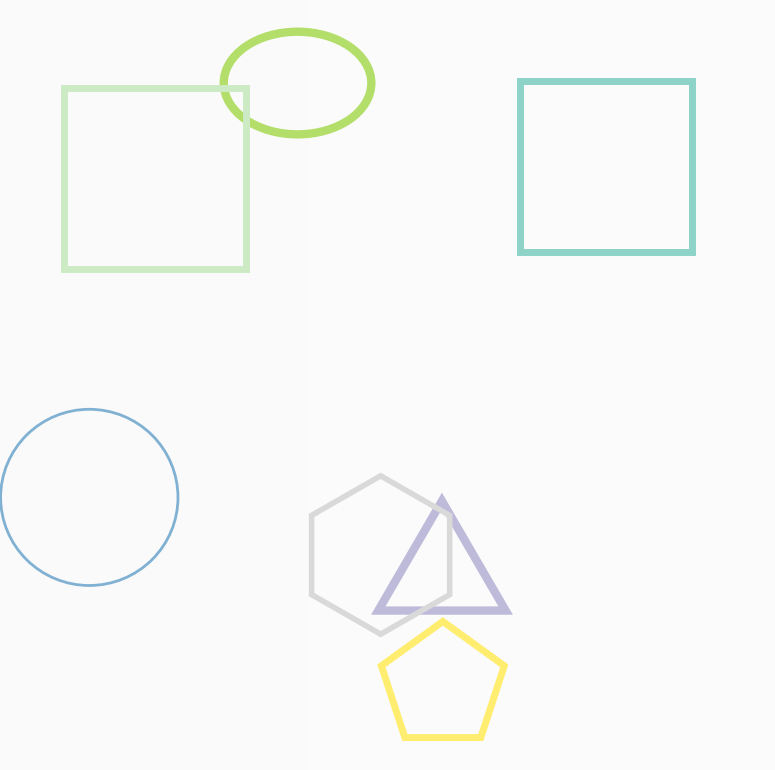[{"shape": "square", "thickness": 2.5, "radius": 0.56, "center": [0.782, 0.783]}, {"shape": "triangle", "thickness": 3, "radius": 0.47, "center": [0.57, 0.255]}, {"shape": "circle", "thickness": 1, "radius": 0.57, "center": [0.115, 0.354]}, {"shape": "oval", "thickness": 3, "radius": 0.48, "center": [0.384, 0.892]}, {"shape": "hexagon", "thickness": 2, "radius": 0.51, "center": [0.491, 0.279]}, {"shape": "square", "thickness": 2.5, "radius": 0.59, "center": [0.2, 0.768]}, {"shape": "pentagon", "thickness": 2.5, "radius": 0.42, "center": [0.571, 0.11]}]